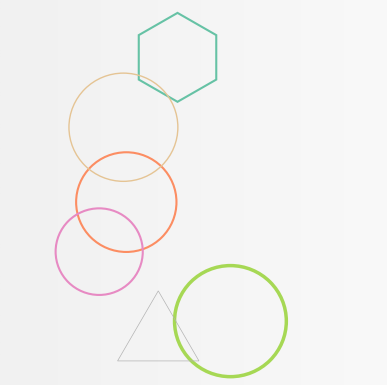[{"shape": "hexagon", "thickness": 1.5, "radius": 0.58, "center": [0.458, 0.851]}, {"shape": "circle", "thickness": 1.5, "radius": 0.65, "center": [0.326, 0.475]}, {"shape": "circle", "thickness": 1.5, "radius": 0.56, "center": [0.256, 0.346]}, {"shape": "circle", "thickness": 2.5, "radius": 0.72, "center": [0.595, 0.166]}, {"shape": "circle", "thickness": 1, "radius": 0.7, "center": [0.318, 0.67]}, {"shape": "triangle", "thickness": 0.5, "radius": 0.61, "center": [0.408, 0.123]}]